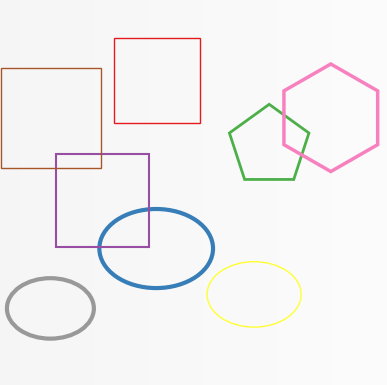[{"shape": "square", "thickness": 1, "radius": 0.55, "center": [0.405, 0.79]}, {"shape": "oval", "thickness": 3, "radius": 0.73, "center": [0.403, 0.354]}, {"shape": "pentagon", "thickness": 2, "radius": 0.54, "center": [0.695, 0.621]}, {"shape": "square", "thickness": 1.5, "radius": 0.6, "center": [0.265, 0.48]}, {"shape": "oval", "thickness": 1, "radius": 0.61, "center": [0.656, 0.235]}, {"shape": "square", "thickness": 1, "radius": 0.65, "center": [0.132, 0.694]}, {"shape": "hexagon", "thickness": 2.5, "radius": 0.7, "center": [0.854, 0.694]}, {"shape": "oval", "thickness": 3, "radius": 0.56, "center": [0.13, 0.199]}]